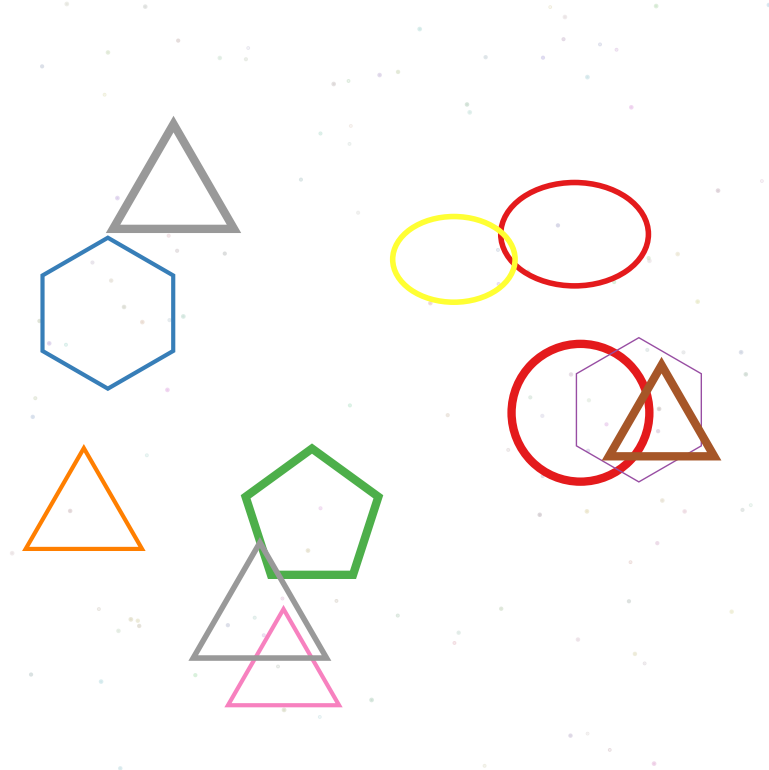[{"shape": "oval", "thickness": 2, "radius": 0.48, "center": [0.746, 0.696]}, {"shape": "circle", "thickness": 3, "radius": 0.45, "center": [0.754, 0.464]}, {"shape": "hexagon", "thickness": 1.5, "radius": 0.49, "center": [0.14, 0.593]}, {"shape": "pentagon", "thickness": 3, "radius": 0.45, "center": [0.405, 0.327]}, {"shape": "hexagon", "thickness": 0.5, "radius": 0.47, "center": [0.83, 0.468]}, {"shape": "triangle", "thickness": 1.5, "radius": 0.44, "center": [0.109, 0.331]}, {"shape": "oval", "thickness": 2, "radius": 0.4, "center": [0.589, 0.663]}, {"shape": "triangle", "thickness": 3, "radius": 0.39, "center": [0.859, 0.447]}, {"shape": "triangle", "thickness": 1.5, "radius": 0.42, "center": [0.368, 0.126]}, {"shape": "triangle", "thickness": 3, "radius": 0.45, "center": [0.225, 0.748]}, {"shape": "triangle", "thickness": 2, "radius": 0.5, "center": [0.338, 0.195]}]